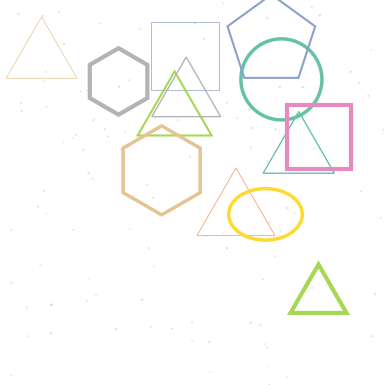[{"shape": "circle", "thickness": 2.5, "radius": 0.53, "center": [0.731, 0.794]}, {"shape": "triangle", "thickness": 1, "radius": 0.53, "center": [0.776, 0.603]}, {"shape": "triangle", "thickness": 0.5, "radius": 0.58, "center": [0.613, 0.447]}, {"shape": "pentagon", "thickness": 1.5, "radius": 0.6, "center": [0.705, 0.895]}, {"shape": "square", "thickness": 0.5, "radius": 0.45, "center": [0.481, 0.855]}, {"shape": "square", "thickness": 3, "radius": 0.41, "center": [0.829, 0.645]}, {"shape": "triangle", "thickness": 1.5, "radius": 0.55, "center": [0.453, 0.704]}, {"shape": "triangle", "thickness": 3, "radius": 0.42, "center": [0.827, 0.229]}, {"shape": "oval", "thickness": 2.5, "radius": 0.48, "center": [0.689, 0.443]}, {"shape": "triangle", "thickness": 0.5, "radius": 0.53, "center": [0.108, 0.85]}, {"shape": "hexagon", "thickness": 2.5, "radius": 0.58, "center": [0.42, 0.557]}, {"shape": "hexagon", "thickness": 3, "radius": 0.43, "center": [0.308, 0.788]}, {"shape": "triangle", "thickness": 1, "radius": 0.52, "center": [0.484, 0.749]}]